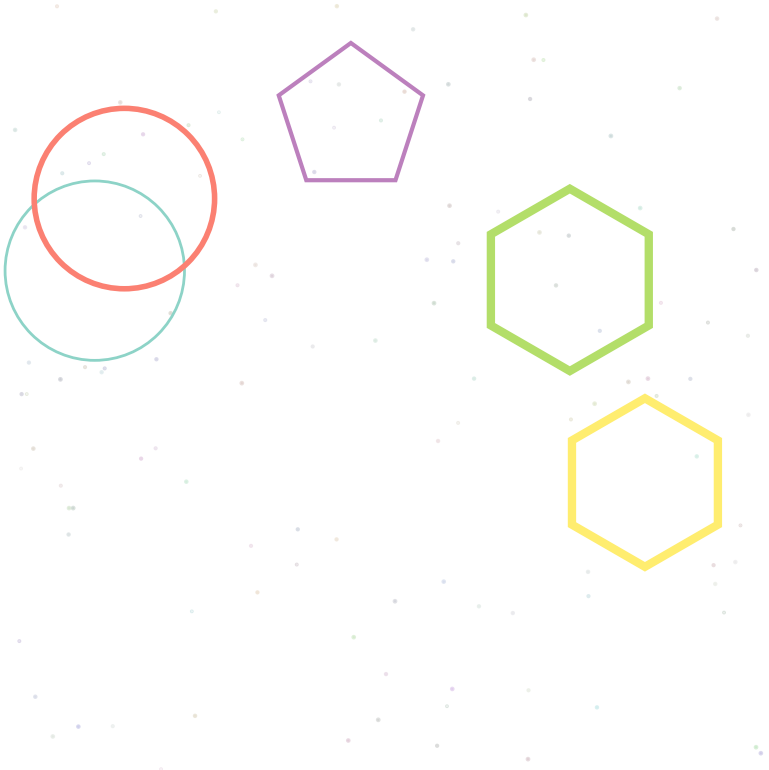[{"shape": "circle", "thickness": 1, "radius": 0.58, "center": [0.123, 0.648]}, {"shape": "circle", "thickness": 2, "radius": 0.59, "center": [0.162, 0.742]}, {"shape": "hexagon", "thickness": 3, "radius": 0.59, "center": [0.74, 0.637]}, {"shape": "pentagon", "thickness": 1.5, "radius": 0.49, "center": [0.456, 0.846]}, {"shape": "hexagon", "thickness": 3, "radius": 0.55, "center": [0.838, 0.373]}]